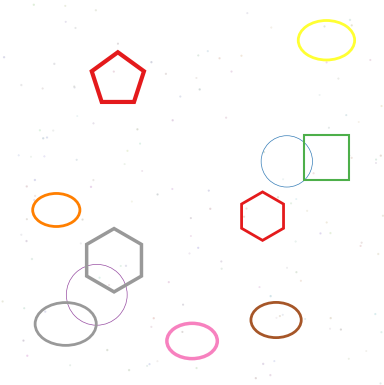[{"shape": "pentagon", "thickness": 3, "radius": 0.36, "center": [0.306, 0.793]}, {"shape": "hexagon", "thickness": 2, "radius": 0.31, "center": [0.682, 0.439]}, {"shape": "circle", "thickness": 0.5, "radius": 0.33, "center": [0.745, 0.581]}, {"shape": "square", "thickness": 1.5, "radius": 0.3, "center": [0.848, 0.591]}, {"shape": "circle", "thickness": 0.5, "radius": 0.4, "center": [0.251, 0.234]}, {"shape": "oval", "thickness": 2, "radius": 0.31, "center": [0.146, 0.455]}, {"shape": "oval", "thickness": 2, "radius": 0.37, "center": [0.848, 0.895]}, {"shape": "oval", "thickness": 2, "radius": 0.33, "center": [0.717, 0.169]}, {"shape": "oval", "thickness": 2.5, "radius": 0.33, "center": [0.499, 0.114]}, {"shape": "oval", "thickness": 2, "radius": 0.4, "center": [0.171, 0.159]}, {"shape": "hexagon", "thickness": 2.5, "radius": 0.41, "center": [0.296, 0.324]}]